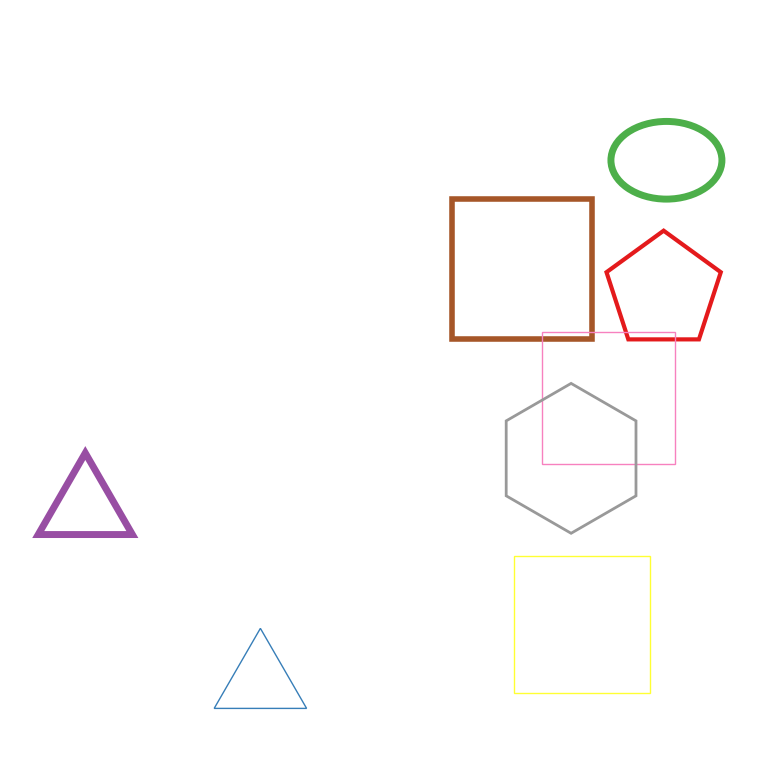[{"shape": "pentagon", "thickness": 1.5, "radius": 0.39, "center": [0.862, 0.622]}, {"shape": "triangle", "thickness": 0.5, "radius": 0.35, "center": [0.338, 0.115]}, {"shape": "oval", "thickness": 2.5, "radius": 0.36, "center": [0.865, 0.792]}, {"shape": "triangle", "thickness": 2.5, "radius": 0.35, "center": [0.111, 0.341]}, {"shape": "square", "thickness": 0.5, "radius": 0.44, "center": [0.756, 0.189]}, {"shape": "square", "thickness": 2, "radius": 0.45, "center": [0.678, 0.65]}, {"shape": "square", "thickness": 0.5, "radius": 0.43, "center": [0.791, 0.483]}, {"shape": "hexagon", "thickness": 1, "radius": 0.49, "center": [0.742, 0.405]}]